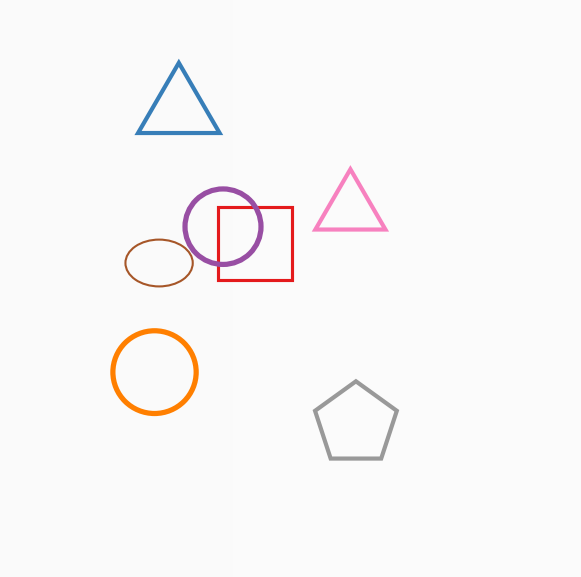[{"shape": "square", "thickness": 1.5, "radius": 0.32, "center": [0.439, 0.578]}, {"shape": "triangle", "thickness": 2, "radius": 0.41, "center": [0.308, 0.809]}, {"shape": "circle", "thickness": 2.5, "radius": 0.33, "center": [0.384, 0.607]}, {"shape": "circle", "thickness": 2.5, "radius": 0.36, "center": [0.266, 0.355]}, {"shape": "oval", "thickness": 1, "radius": 0.29, "center": [0.274, 0.544]}, {"shape": "triangle", "thickness": 2, "radius": 0.35, "center": [0.603, 0.636]}, {"shape": "pentagon", "thickness": 2, "radius": 0.37, "center": [0.612, 0.265]}]